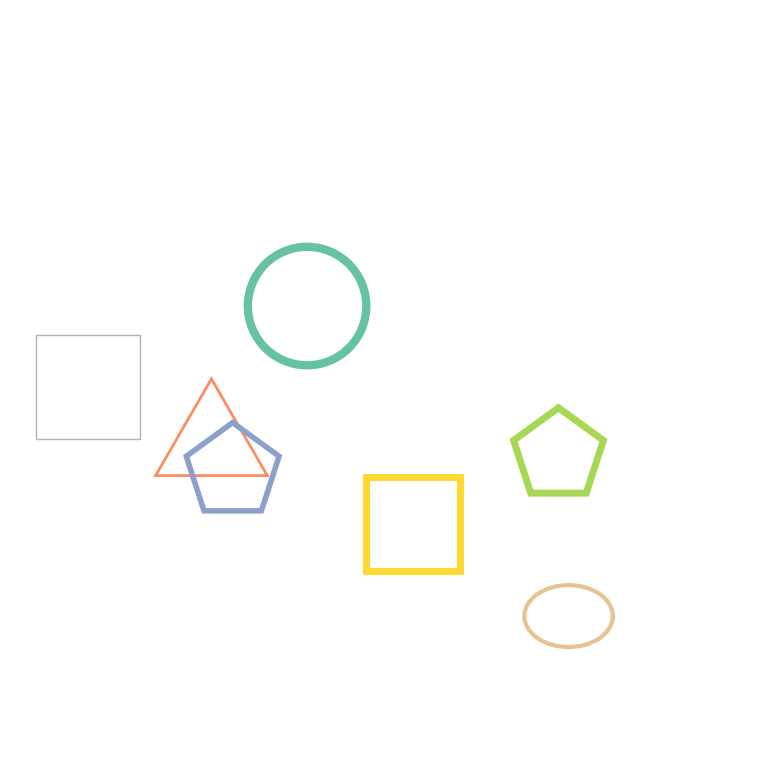[{"shape": "circle", "thickness": 3, "radius": 0.38, "center": [0.399, 0.603]}, {"shape": "triangle", "thickness": 1, "radius": 0.42, "center": [0.275, 0.424]}, {"shape": "pentagon", "thickness": 2, "radius": 0.32, "center": [0.302, 0.388]}, {"shape": "pentagon", "thickness": 2.5, "radius": 0.31, "center": [0.725, 0.409]}, {"shape": "square", "thickness": 2.5, "radius": 0.3, "center": [0.537, 0.32]}, {"shape": "oval", "thickness": 1.5, "radius": 0.29, "center": [0.738, 0.2]}, {"shape": "square", "thickness": 0.5, "radius": 0.34, "center": [0.114, 0.498]}]